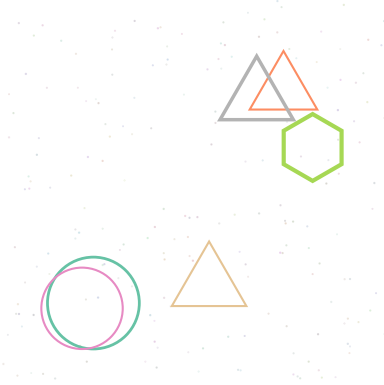[{"shape": "circle", "thickness": 2, "radius": 0.6, "center": [0.243, 0.213]}, {"shape": "triangle", "thickness": 1.5, "radius": 0.51, "center": [0.736, 0.766]}, {"shape": "circle", "thickness": 1.5, "radius": 0.53, "center": [0.213, 0.199]}, {"shape": "hexagon", "thickness": 3, "radius": 0.43, "center": [0.812, 0.617]}, {"shape": "triangle", "thickness": 1.5, "radius": 0.56, "center": [0.543, 0.261]}, {"shape": "triangle", "thickness": 2.5, "radius": 0.55, "center": [0.667, 0.744]}]